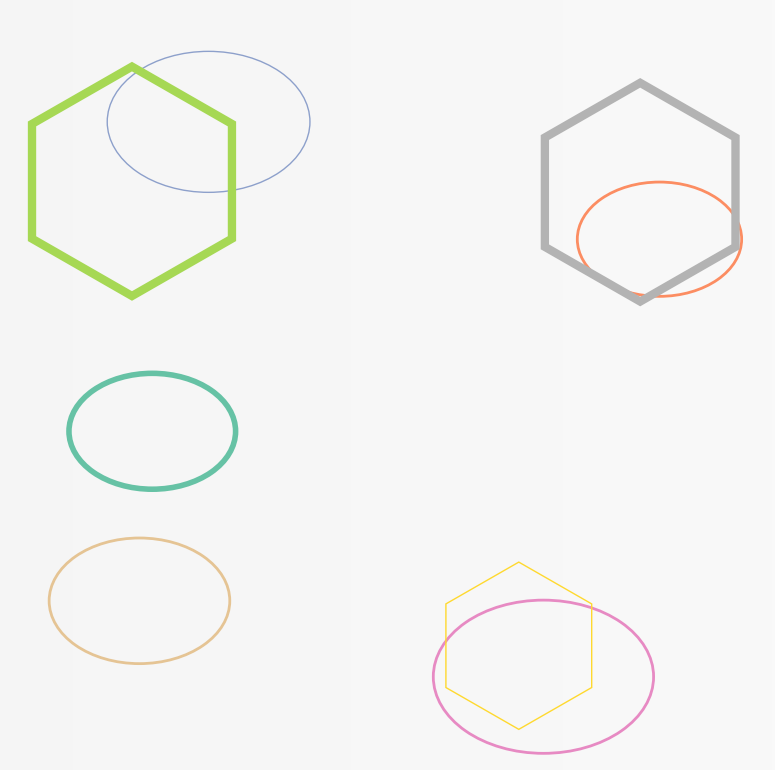[{"shape": "oval", "thickness": 2, "radius": 0.54, "center": [0.196, 0.44]}, {"shape": "oval", "thickness": 1, "radius": 0.53, "center": [0.851, 0.689]}, {"shape": "oval", "thickness": 0.5, "radius": 0.65, "center": [0.269, 0.842]}, {"shape": "oval", "thickness": 1, "radius": 0.71, "center": [0.701, 0.121]}, {"shape": "hexagon", "thickness": 3, "radius": 0.74, "center": [0.17, 0.765]}, {"shape": "hexagon", "thickness": 0.5, "radius": 0.54, "center": [0.669, 0.161]}, {"shape": "oval", "thickness": 1, "radius": 0.58, "center": [0.18, 0.22]}, {"shape": "hexagon", "thickness": 3, "radius": 0.71, "center": [0.826, 0.75]}]